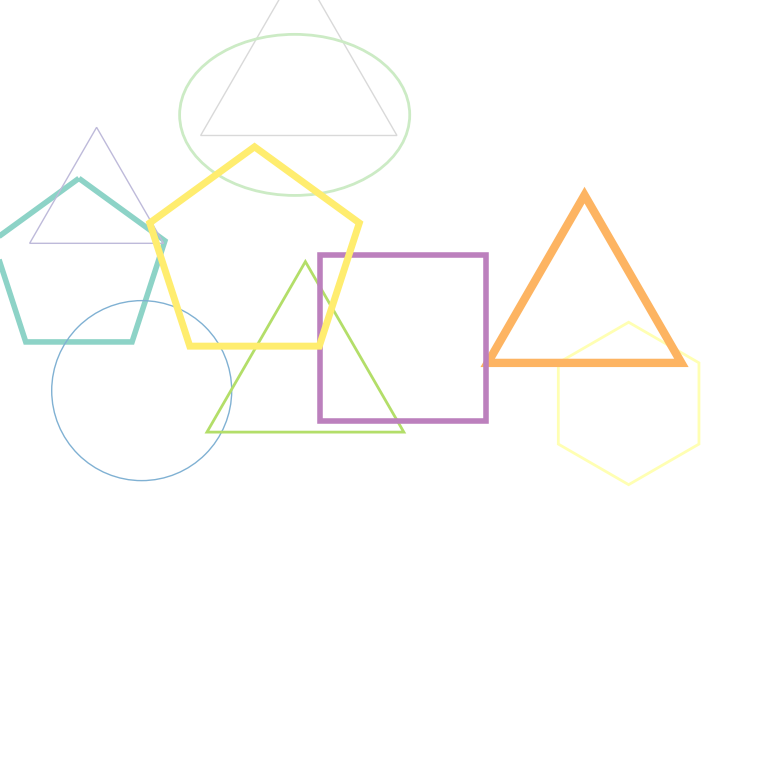[{"shape": "pentagon", "thickness": 2, "radius": 0.59, "center": [0.102, 0.651]}, {"shape": "hexagon", "thickness": 1, "radius": 0.53, "center": [0.816, 0.476]}, {"shape": "triangle", "thickness": 0.5, "radius": 0.5, "center": [0.125, 0.734]}, {"shape": "circle", "thickness": 0.5, "radius": 0.58, "center": [0.184, 0.493]}, {"shape": "triangle", "thickness": 3, "radius": 0.73, "center": [0.759, 0.601]}, {"shape": "triangle", "thickness": 1, "radius": 0.74, "center": [0.397, 0.513]}, {"shape": "triangle", "thickness": 0.5, "radius": 0.74, "center": [0.388, 0.898]}, {"shape": "square", "thickness": 2, "radius": 0.54, "center": [0.524, 0.561]}, {"shape": "oval", "thickness": 1, "radius": 0.75, "center": [0.383, 0.851]}, {"shape": "pentagon", "thickness": 2.5, "radius": 0.72, "center": [0.331, 0.666]}]